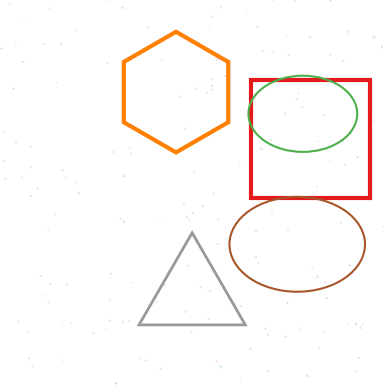[{"shape": "square", "thickness": 3, "radius": 0.77, "center": [0.806, 0.639]}, {"shape": "oval", "thickness": 1.5, "radius": 0.71, "center": [0.787, 0.704]}, {"shape": "hexagon", "thickness": 3, "radius": 0.78, "center": [0.457, 0.761]}, {"shape": "oval", "thickness": 1.5, "radius": 0.88, "center": [0.772, 0.365]}, {"shape": "triangle", "thickness": 2, "radius": 0.8, "center": [0.499, 0.236]}]